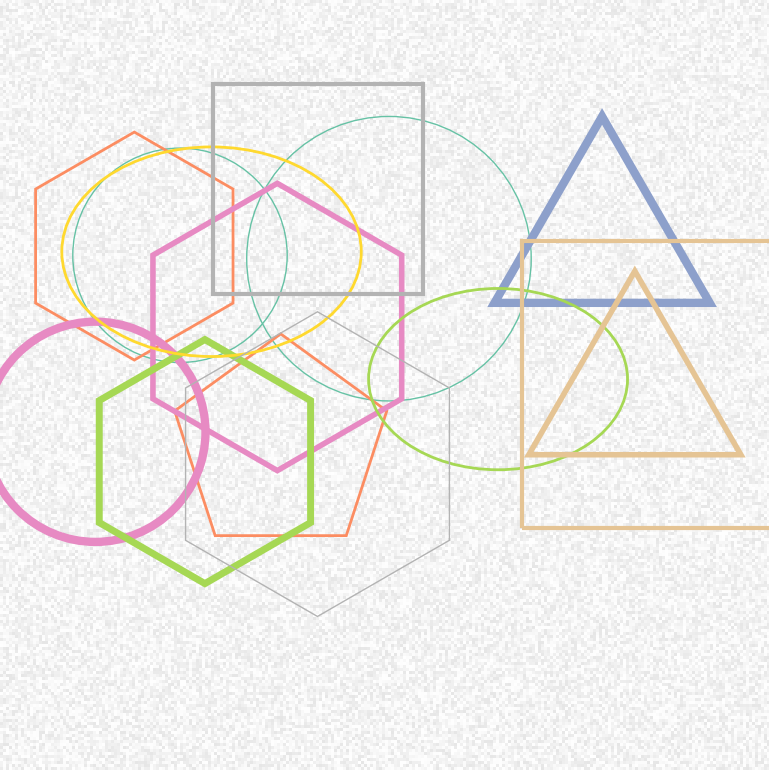[{"shape": "circle", "thickness": 0.5, "radius": 0.7, "center": [0.234, 0.668]}, {"shape": "circle", "thickness": 0.5, "radius": 0.92, "center": [0.505, 0.664]}, {"shape": "hexagon", "thickness": 1, "radius": 0.74, "center": [0.174, 0.68]}, {"shape": "pentagon", "thickness": 1, "radius": 0.72, "center": [0.365, 0.422]}, {"shape": "triangle", "thickness": 3, "radius": 0.81, "center": [0.782, 0.687]}, {"shape": "hexagon", "thickness": 2, "radius": 0.93, "center": [0.36, 0.575]}, {"shape": "circle", "thickness": 3, "radius": 0.72, "center": [0.124, 0.439]}, {"shape": "hexagon", "thickness": 2.5, "radius": 0.79, "center": [0.266, 0.401]}, {"shape": "oval", "thickness": 1, "radius": 0.84, "center": [0.647, 0.508]}, {"shape": "oval", "thickness": 1, "radius": 0.97, "center": [0.275, 0.673]}, {"shape": "triangle", "thickness": 2, "radius": 0.79, "center": [0.824, 0.489]}, {"shape": "square", "thickness": 1.5, "radius": 0.93, "center": [0.864, 0.501]}, {"shape": "hexagon", "thickness": 0.5, "radius": 0.99, "center": [0.412, 0.397]}, {"shape": "square", "thickness": 1.5, "radius": 0.68, "center": [0.413, 0.755]}]